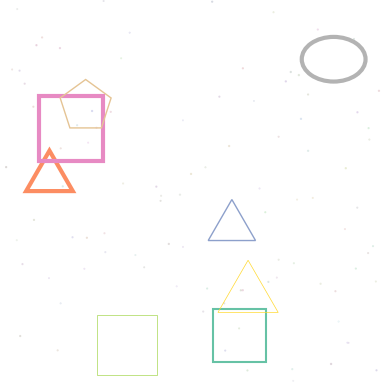[{"shape": "square", "thickness": 1.5, "radius": 0.34, "center": [0.622, 0.127]}, {"shape": "triangle", "thickness": 3, "radius": 0.35, "center": [0.128, 0.539]}, {"shape": "triangle", "thickness": 1, "radius": 0.35, "center": [0.602, 0.411]}, {"shape": "square", "thickness": 3, "radius": 0.42, "center": [0.185, 0.666]}, {"shape": "square", "thickness": 0.5, "radius": 0.39, "center": [0.33, 0.105]}, {"shape": "triangle", "thickness": 0.5, "radius": 0.45, "center": [0.644, 0.234]}, {"shape": "pentagon", "thickness": 1, "radius": 0.35, "center": [0.222, 0.724]}, {"shape": "oval", "thickness": 3, "radius": 0.41, "center": [0.867, 0.846]}]